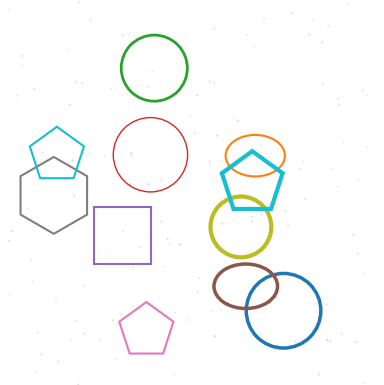[{"shape": "circle", "thickness": 2.5, "radius": 0.48, "center": [0.736, 0.193]}, {"shape": "oval", "thickness": 1.5, "radius": 0.39, "center": [0.663, 0.596]}, {"shape": "circle", "thickness": 2, "radius": 0.43, "center": [0.401, 0.823]}, {"shape": "circle", "thickness": 1, "radius": 0.48, "center": [0.391, 0.598]}, {"shape": "square", "thickness": 1.5, "radius": 0.37, "center": [0.318, 0.389]}, {"shape": "oval", "thickness": 2.5, "radius": 0.41, "center": [0.638, 0.256]}, {"shape": "pentagon", "thickness": 1.5, "radius": 0.37, "center": [0.38, 0.142]}, {"shape": "hexagon", "thickness": 1.5, "radius": 0.5, "center": [0.14, 0.493]}, {"shape": "circle", "thickness": 3, "radius": 0.39, "center": [0.626, 0.411]}, {"shape": "pentagon", "thickness": 3, "radius": 0.41, "center": [0.655, 0.524]}, {"shape": "pentagon", "thickness": 1.5, "radius": 0.37, "center": [0.148, 0.597]}]